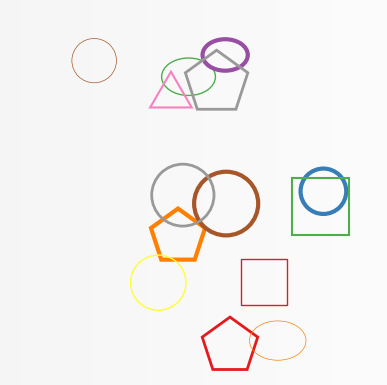[{"shape": "pentagon", "thickness": 2, "radius": 0.38, "center": [0.593, 0.101]}, {"shape": "square", "thickness": 1, "radius": 0.3, "center": [0.682, 0.267]}, {"shape": "circle", "thickness": 3, "radius": 0.29, "center": [0.835, 0.503]}, {"shape": "square", "thickness": 1.5, "radius": 0.37, "center": [0.827, 0.464]}, {"shape": "oval", "thickness": 1, "radius": 0.35, "center": [0.487, 0.801]}, {"shape": "oval", "thickness": 3, "radius": 0.29, "center": [0.581, 0.857]}, {"shape": "oval", "thickness": 0.5, "radius": 0.36, "center": [0.717, 0.115]}, {"shape": "pentagon", "thickness": 3, "radius": 0.37, "center": [0.459, 0.385]}, {"shape": "circle", "thickness": 1, "radius": 0.36, "center": [0.408, 0.266]}, {"shape": "circle", "thickness": 3, "radius": 0.41, "center": [0.584, 0.471]}, {"shape": "circle", "thickness": 0.5, "radius": 0.29, "center": [0.243, 0.843]}, {"shape": "triangle", "thickness": 1.5, "radius": 0.31, "center": [0.441, 0.752]}, {"shape": "circle", "thickness": 2, "radius": 0.4, "center": [0.472, 0.493]}, {"shape": "pentagon", "thickness": 2, "radius": 0.42, "center": [0.559, 0.785]}]